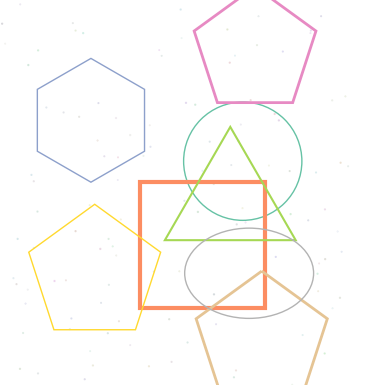[{"shape": "circle", "thickness": 1, "radius": 0.77, "center": [0.631, 0.581]}, {"shape": "square", "thickness": 3, "radius": 0.81, "center": [0.526, 0.364]}, {"shape": "hexagon", "thickness": 1, "radius": 0.8, "center": [0.236, 0.688]}, {"shape": "pentagon", "thickness": 2, "radius": 0.83, "center": [0.662, 0.868]}, {"shape": "triangle", "thickness": 1.5, "radius": 0.98, "center": [0.598, 0.474]}, {"shape": "pentagon", "thickness": 1, "radius": 0.9, "center": [0.246, 0.289]}, {"shape": "pentagon", "thickness": 2, "radius": 0.9, "center": [0.68, 0.117]}, {"shape": "oval", "thickness": 1, "radius": 0.84, "center": [0.647, 0.29]}]